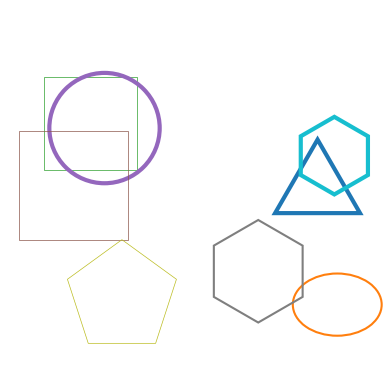[{"shape": "triangle", "thickness": 3, "radius": 0.64, "center": [0.825, 0.51]}, {"shape": "oval", "thickness": 1.5, "radius": 0.58, "center": [0.876, 0.209]}, {"shape": "square", "thickness": 0.5, "radius": 0.6, "center": [0.235, 0.679]}, {"shape": "circle", "thickness": 3, "radius": 0.72, "center": [0.271, 0.667]}, {"shape": "square", "thickness": 0.5, "radius": 0.71, "center": [0.19, 0.519]}, {"shape": "hexagon", "thickness": 1.5, "radius": 0.67, "center": [0.671, 0.295]}, {"shape": "pentagon", "thickness": 0.5, "radius": 0.74, "center": [0.317, 0.229]}, {"shape": "hexagon", "thickness": 3, "radius": 0.5, "center": [0.868, 0.596]}]